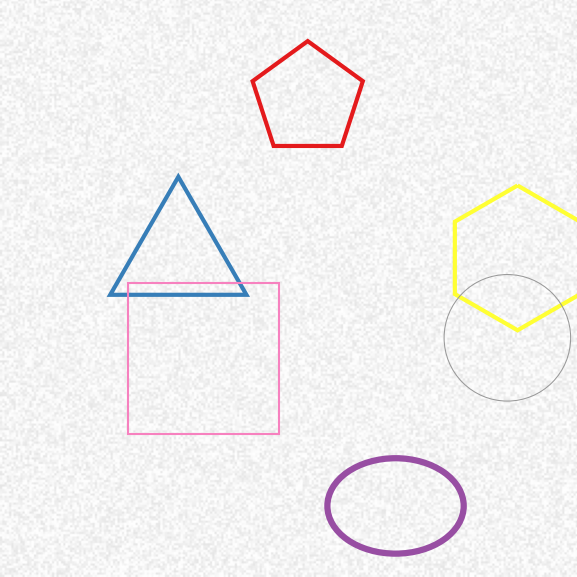[{"shape": "pentagon", "thickness": 2, "radius": 0.5, "center": [0.533, 0.828]}, {"shape": "triangle", "thickness": 2, "radius": 0.68, "center": [0.309, 0.557]}, {"shape": "oval", "thickness": 3, "radius": 0.59, "center": [0.685, 0.123]}, {"shape": "hexagon", "thickness": 2, "radius": 0.63, "center": [0.896, 0.553]}, {"shape": "square", "thickness": 1, "radius": 0.65, "center": [0.352, 0.378]}, {"shape": "circle", "thickness": 0.5, "radius": 0.55, "center": [0.879, 0.414]}]